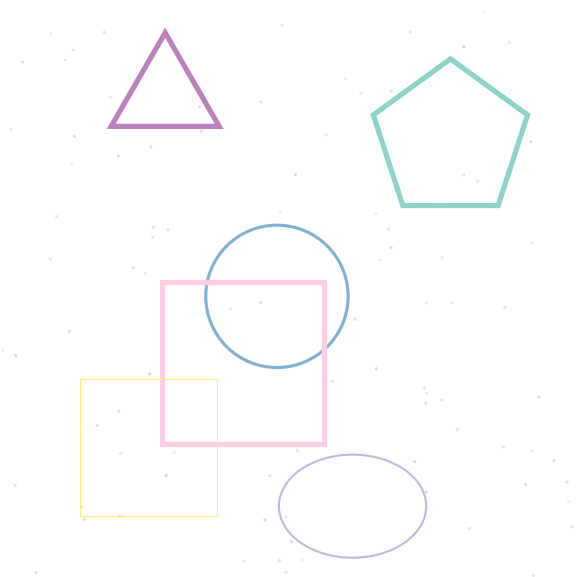[{"shape": "pentagon", "thickness": 2.5, "radius": 0.7, "center": [0.78, 0.757]}, {"shape": "oval", "thickness": 1, "radius": 0.64, "center": [0.61, 0.123]}, {"shape": "circle", "thickness": 1.5, "radius": 0.62, "center": [0.48, 0.486]}, {"shape": "square", "thickness": 2.5, "radius": 0.7, "center": [0.421, 0.37]}, {"shape": "triangle", "thickness": 2.5, "radius": 0.54, "center": [0.286, 0.834]}, {"shape": "square", "thickness": 0.5, "radius": 0.59, "center": [0.258, 0.225]}]